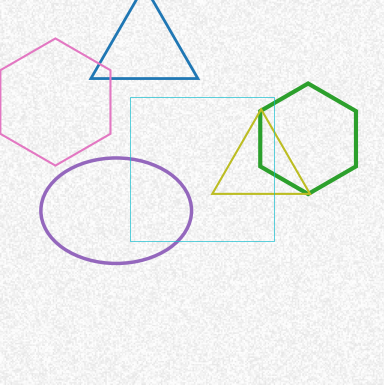[{"shape": "triangle", "thickness": 2, "radius": 0.8, "center": [0.375, 0.876]}, {"shape": "hexagon", "thickness": 3, "radius": 0.72, "center": [0.8, 0.64]}, {"shape": "oval", "thickness": 2.5, "radius": 0.98, "center": [0.302, 0.453]}, {"shape": "hexagon", "thickness": 1.5, "radius": 0.83, "center": [0.144, 0.735]}, {"shape": "triangle", "thickness": 1.5, "radius": 0.73, "center": [0.678, 0.57]}, {"shape": "square", "thickness": 0.5, "radius": 0.93, "center": [0.525, 0.561]}]